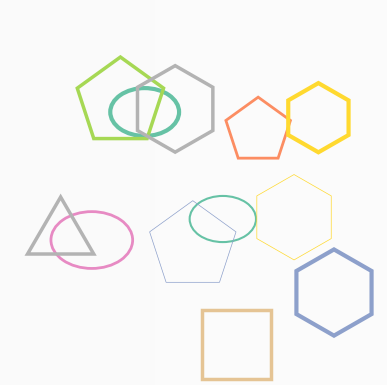[{"shape": "oval", "thickness": 3, "radius": 0.44, "center": [0.373, 0.709]}, {"shape": "oval", "thickness": 1.5, "radius": 0.43, "center": [0.575, 0.431]}, {"shape": "pentagon", "thickness": 2, "radius": 0.44, "center": [0.666, 0.66]}, {"shape": "pentagon", "thickness": 0.5, "radius": 0.59, "center": [0.498, 0.362]}, {"shape": "hexagon", "thickness": 3, "radius": 0.56, "center": [0.862, 0.24]}, {"shape": "oval", "thickness": 2, "radius": 0.53, "center": [0.237, 0.377]}, {"shape": "pentagon", "thickness": 2.5, "radius": 0.59, "center": [0.311, 0.735]}, {"shape": "hexagon", "thickness": 0.5, "radius": 0.55, "center": [0.759, 0.436]}, {"shape": "hexagon", "thickness": 3, "radius": 0.45, "center": [0.822, 0.694]}, {"shape": "square", "thickness": 2.5, "radius": 0.45, "center": [0.61, 0.105]}, {"shape": "triangle", "thickness": 2.5, "radius": 0.49, "center": [0.156, 0.39]}, {"shape": "hexagon", "thickness": 2.5, "radius": 0.56, "center": [0.452, 0.717]}]